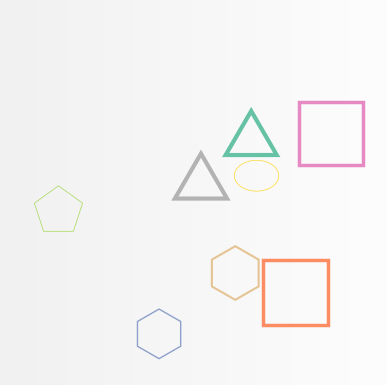[{"shape": "triangle", "thickness": 3, "radius": 0.38, "center": [0.648, 0.635]}, {"shape": "square", "thickness": 2.5, "radius": 0.42, "center": [0.764, 0.241]}, {"shape": "hexagon", "thickness": 1, "radius": 0.32, "center": [0.41, 0.133]}, {"shape": "square", "thickness": 2.5, "radius": 0.41, "center": [0.855, 0.653]}, {"shape": "pentagon", "thickness": 0.5, "radius": 0.33, "center": [0.151, 0.452]}, {"shape": "oval", "thickness": 0.5, "radius": 0.29, "center": [0.662, 0.544]}, {"shape": "hexagon", "thickness": 1.5, "radius": 0.35, "center": [0.607, 0.291]}, {"shape": "triangle", "thickness": 3, "radius": 0.39, "center": [0.519, 0.523]}]